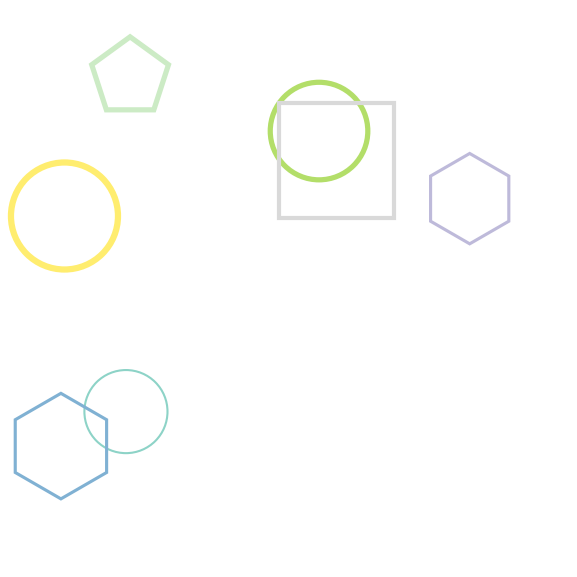[{"shape": "circle", "thickness": 1, "radius": 0.36, "center": [0.218, 0.286]}, {"shape": "hexagon", "thickness": 1.5, "radius": 0.39, "center": [0.813, 0.655]}, {"shape": "hexagon", "thickness": 1.5, "radius": 0.46, "center": [0.105, 0.227]}, {"shape": "circle", "thickness": 2.5, "radius": 0.42, "center": [0.552, 0.772]}, {"shape": "square", "thickness": 2, "radius": 0.5, "center": [0.582, 0.722]}, {"shape": "pentagon", "thickness": 2.5, "radius": 0.35, "center": [0.225, 0.865]}, {"shape": "circle", "thickness": 3, "radius": 0.46, "center": [0.112, 0.625]}]